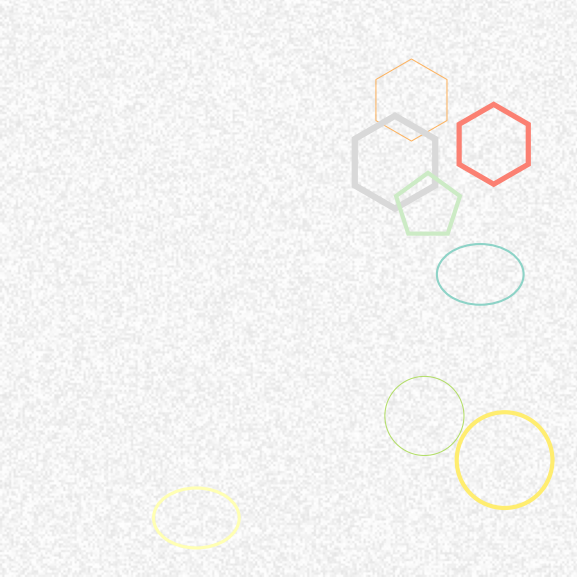[{"shape": "oval", "thickness": 1, "radius": 0.38, "center": [0.832, 0.524]}, {"shape": "oval", "thickness": 1.5, "radius": 0.37, "center": [0.34, 0.102]}, {"shape": "hexagon", "thickness": 2.5, "radius": 0.35, "center": [0.855, 0.749]}, {"shape": "hexagon", "thickness": 0.5, "radius": 0.36, "center": [0.712, 0.826]}, {"shape": "circle", "thickness": 0.5, "radius": 0.34, "center": [0.735, 0.279]}, {"shape": "hexagon", "thickness": 3, "radius": 0.4, "center": [0.684, 0.718]}, {"shape": "pentagon", "thickness": 2, "radius": 0.29, "center": [0.741, 0.642]}, {"shape": "circle", "thickness": 2, "radius": 0.41, "center": [0.874, 0.202]}]